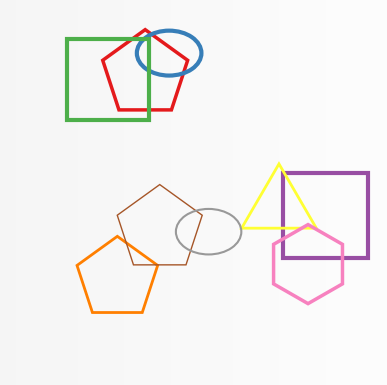[{"shape": "pentagon", "thickness": 2.5, "radius": 0.58, "center": [0.375, 0.808]}, {"shape": "oval", "thickness": 3, "radius": 0.42, "center": [0.436, 0.862]}, {"shape": "square", "thickness": 3, "radius": 0.53, "center": [0.279, 0.793]}, {"shape": "square", "thickness": 3, "radius": 0.55, "center": [0.84, 0.441]}, {"shape": "pentagon", "thickness": 2, "radius": 0.55, "center": [0.303, 0.277]}, {"shape": "triangle", "thickness": 2, "radius": 0.56, "center": [0.72, 0.463]}, {"shape": "pentagon", "thickness": 1, "radius": 0.58, "center": [0.412, 0.405]}, {"shape": "hexagon", "thickness": 2.5, "radius": 0.51, "center": [0.795, 0.314]}, {"shape": "oval", "thickness": 1.5, "radius": 0.42, "center": [0.538, 0.398]}]